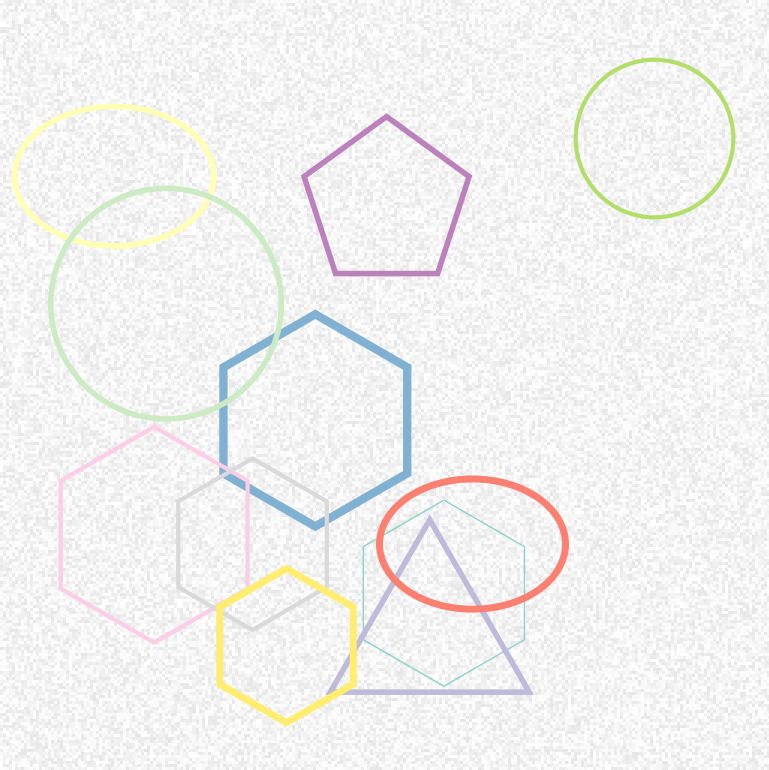[{"shape": "hexagon", "thickness": 0.5, "radius": 0.6, "center": [0.576, 0.23]}, {"shape": "oval", "thickness": 2, "radius": 0.65, "center": [0.148, 0.771]}, {"shape": "triangle", "thickness": 2, "radius": 0.75, "center": [0.558, 0.176]}, {"shape": "oval", "thickness": 2.5, "radius": 0.6, "center": [0.614, 0.293]}, {"shape": "hexagon", "thickness": 3, "radius": 0.69, "center": [0.41, 0.454]}, {"shape": "circle", "thickness": 1.5, "radius": 0.51, "center": [0.85, 0.82]}, {"shape": "hexagon", "thickness": 1.5, "radius": 0.7, "center": [0.2, 0.306]}, {"shape": "hexagon", "thickness": 1.5, "radius": 0.56, "center": [0.328, 0.293]}, {"shape": "pentagon", "thickness": 2, "radius": 0.56, "center": [0.502, 0.736]}, {"shape": "circle", "thickness": 2, "radius": 0.75, "center": [0.216, 0.606]}, {"shape": "hexagon", "thickness": 2.5, "radius": 0.5, "center": [0.372, 0.162]}]